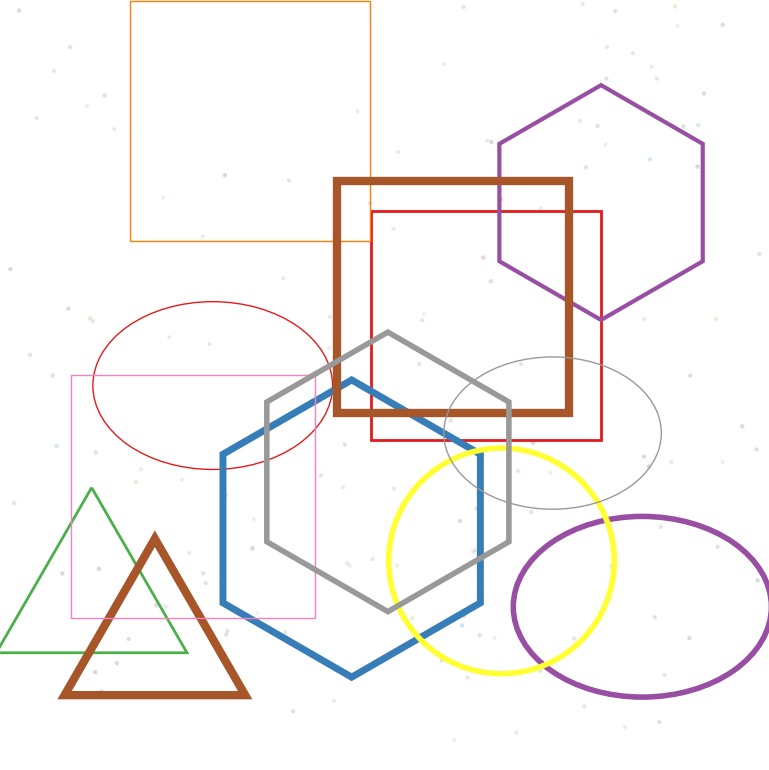[{"shape": "square", "thickness": 1, "radius": 0.74, "center": [0.631, 0.577]}, {"shape": "oval", "thickness": 0.5, "radius": 0.78, "center": [0.276, 0.499]}, {"shape": "hexagon", "thickness": 2.5, "radius": 0.97, "center": [0.457, 0.314]}, {"shape": "triangle", "thickness": 1, "radius": 0.71, "center": [0.119, 0.224]}, {"shape": "hexagon", "thickness": 1.5, "radius": 0.76, "center": [0.781, 0.737]}, {"shape": "oval", "thickness": 2, "radius": 0.84, "center": [0.834, 0.212]}, {"shape": "square", "thickness": 0.5, "radius": 0.78, "center": [0.325, 0.843]}, {"shape": "circle", "thickness": 2, "radius": 0.73, "center": [0.651, 0.272]}, {"shape": "square", "thickness": 3, "radius": 0.75, "center": [0.589, 0.614]}, {"shape": "triangle", "thickness": 3, "radius": 0.68, "center": [0.201, 0.165]}, {"shape": "square", "thickness": 0.5, "radius": 0.79, "center": [0.25, 0.355]}, {"shape": "hexagon", "thickness": 2, "radius": 0.91, "center": [0.504, 0.387]}, {"shape": "oval", "thickness": 0.5, "radius": 0.71, "center": [0.718, 0.438]}]